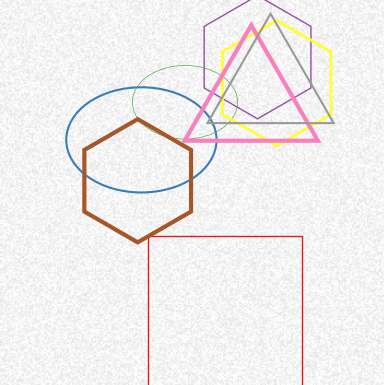[{"shape": "square", "thickness": 1, "radius": 1.0, "center": [0.585, 0.188]}, {"shape": "oval", "thickness": 1.5, "radius": 0.98, "center": [0.367, 0.637]}, {"shape": "oval", "thickness": 0.5, "radius": 0.68, "center": [0.481, 0.734]}, {"shape": "hexagon", "thickness": 1, "radius": 0.8, "center": [0.669, 0.851]}, {"shape": "hexagon", "thickness": 2, "radius": 0.81, "center": [0.719, 0.784]}, {"shape": "hexagon", "thickness": 3, "radius": 0.8, "center": [0.358, 0.531]}, {"shape": "triangle", "thickness": 3, "radius": 1.0, "center": [0.653, 0.734]}, {"shape": "triangle", "thickness": 1.5, "radius": 0.95, "center": [0.703, 0.775]}]